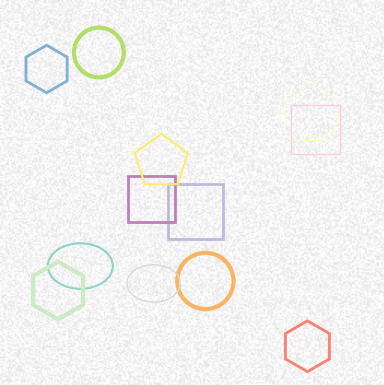[{"shape": "oval", "thickness": 1.5, "radius": 0.42, "center": [0.209, 0.309]}, {"shape": "pentagon", "thickness": 0.5, "radius": 0.42, "center": [0.81, 0.703]}, {"shape": "square", "thickness": 2, "radius": 0.36, "center": [0.508, 0.451]}, {"shape": "hexagon", "thickness": 2, "radius": 0.33, "center": [0.799, 0.101]}, {"shape": "hexagon", "thickness": 2, "radius": 0.31, "center": [0.121, 0.821]}, {"shape": "circle", "thickness": 3, "radius": 0.37, "center": [0.533, 0.27]}, {"shape": "circle", "thickness": 3, "radius": 0.32, "center": [0.257, 0.864]}, {"shape": "square", "thickness": 1, "radius": 0.32, "center": [0.82, 0.664]}, {"shape": "oval", "thickness": 1, "radius": 0.35, "center": [0.399, 0.264]}, {"shape": "square", "thickness": 2, "radius": 0.3, "center": [0.393, 0.483]}, {"shape": "hexagon", "thickness": 3, "radius": 0.37, "center": [0.151, 0.246]}, {"shape": "pentagon", "thickness": 1.5, "radius": 0.36, "center": [0.419, 0.58]}]